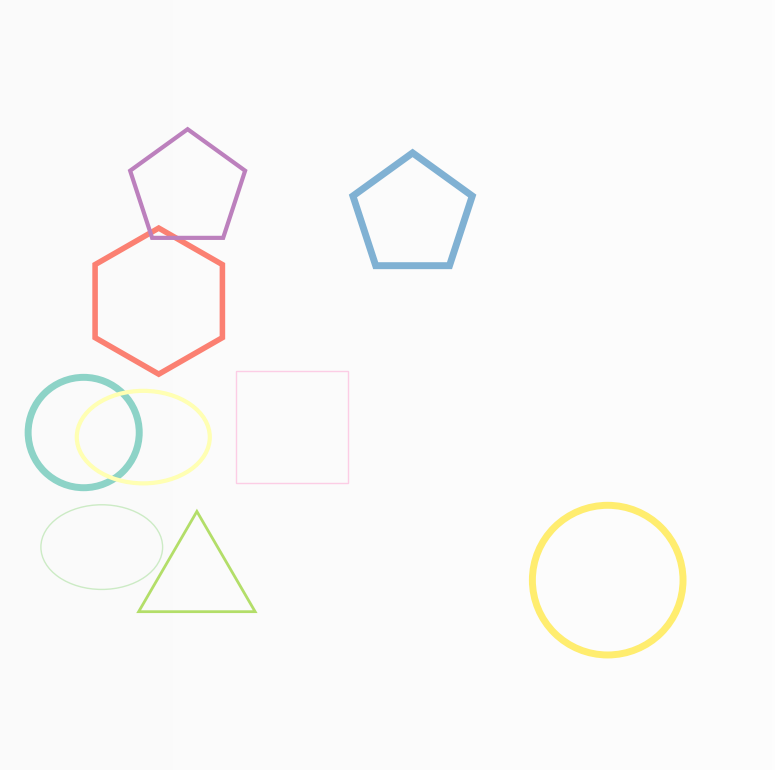[{"shape": "circle", "thickness": 2.5, "radius": 0.36, "center": [0.108, 0.438]}, {"shape": "oval", "thickness": 1.5, "radius": 0.43, "center": [0.185, 0.432]}, {"shape": "hexagon", "thickness": 2, "radius": 0.47, "center": [0.205, 0.609]}, {"shape": "pentagon", "thickness": 2.5, "radius": 0.4, "center": [0.532, 0.72]}, {"shape": "triangle", "thickness": 1, "radius": 0.43, "center": [0.254, 0.249]}, {"shape": "square", "thickness": 0.5, "radius": 0.36, "center": [0.377, 0.446]}, {"shape": "pentagon", "thickness": 1.5, "radius": 0.39, "center": [0.242, 0.754]}, {"shape": "oval", "thickness": 0.5, "radius": 0.39, "center": [0.131, 0.289]}, {"shape": "circle", "thickness": 2.5, "radius": 0.49, "center": [0.784, 0.247]}]